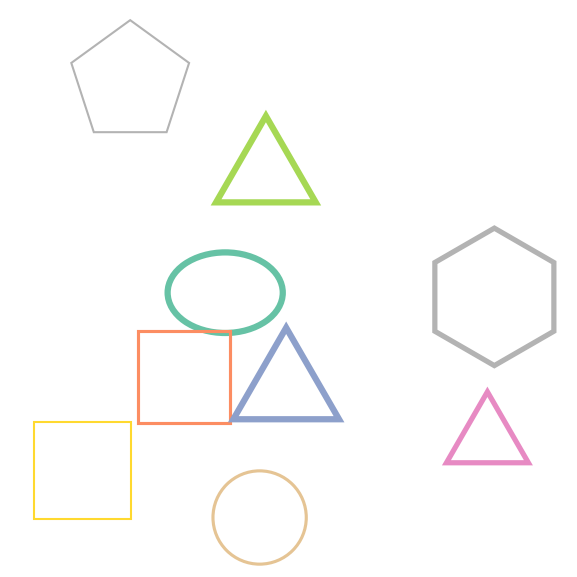[{"shape": "oval", "thickness": 3, "radius": 0.5, "center": [0.39, 0.492]}, {"shape": "square", "thickness": 1.5, "radius": 0.4, "center": [0.319, 0.347]}, {"shape": "triangle", "thickness": 3, "radius": 0.53, "center": [0.496, 0.326]}, {"shape": "triangle", "thickness": 2.5, "radius": 0.41, "center": [0.844, 0.239]}, {"shape": "triangle", "thickness": 3, "radius": 0.5, "center": [0.46, 0.699]}, {"shape": "square", "thickness": 1, "radius": 0.42, "center": [0.143, 0.184]}, {"shape": "circle", "thickness": 1.5, "radius": 0.4, "center": [0.45, 0.103]}, {"shape": "hexagon", "thickness": 2.5, "radius": 0.6, "center": [0.856, 0.485]}, {"shape": "pentagon", "thickness": 1, "radius": 0.54, "center": [0.225, 0.857]}]